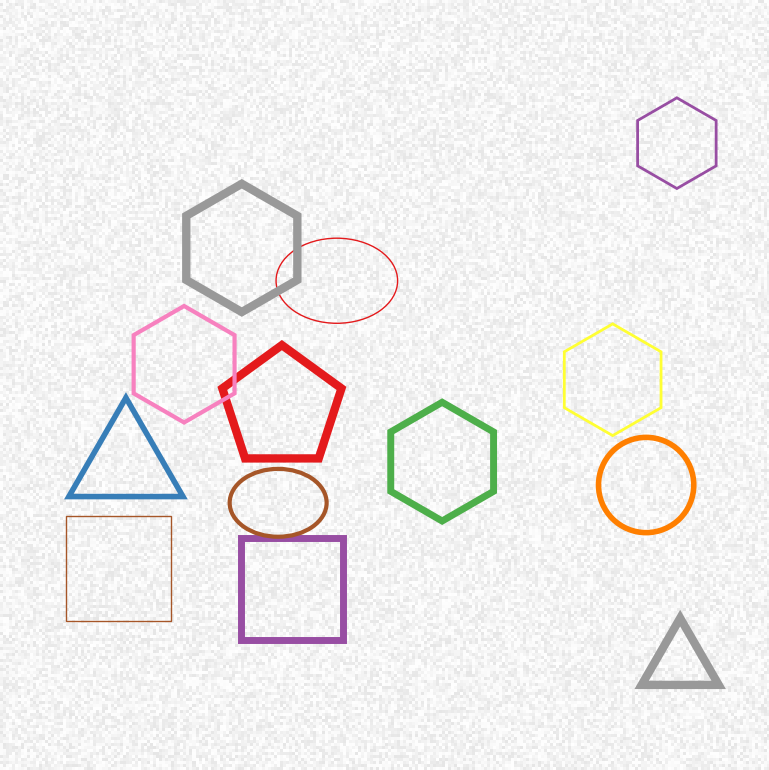[{"shape": "pentagon", "thickness": 3, "radius": 0.41, "center": [0.366, 0.47]}, {"shape": "oval", "thickness": 0.5, "radius": 0.39, "center": [0.437, 0.635]}, {"shape": "triangle", "thickness": 2, "radius": 0.43, "center": [0.164, 0.398]}, {"shape": "hexagon", "thickness": 2.5, "radius": 0.39, "center": [0.574, 0.4]}, {"shape": "hexagon", "thickness": 1, "radius": 0.29, "center": [0.879, 0.814]}, {"shape": "square", "thickness": 2.5, "radius": 0.33, "center": [0.379, 0.235]}, {"shape": "circle", "thickness": 2, "radius": 0.31, "center": [0.839, 0.37]}, {"shape": "hexagon", "thickness": 1, "radius": 0.36, "center": [0.796, 0.507]}, {"shape": "square", "thickness": 0.5, "radius": 0.34, "center": [0.154, 0.261]}, {"shape": "oval", "thickness": 1.5, "radius": 0.31, "center": [0.361, 0.347]}, {"shape": "hexagon", "thickness": 1.5, "radius": 0.38, "center": [0.239, 0.527]}, {"shape": "hexagon", "thickness": 3, "radius": 0.42, "center": [0.314, 0.678]}, {"shape": "triangle", "thickness": 3, "radius": 0.29, "center": [0.883, 0.139]}]